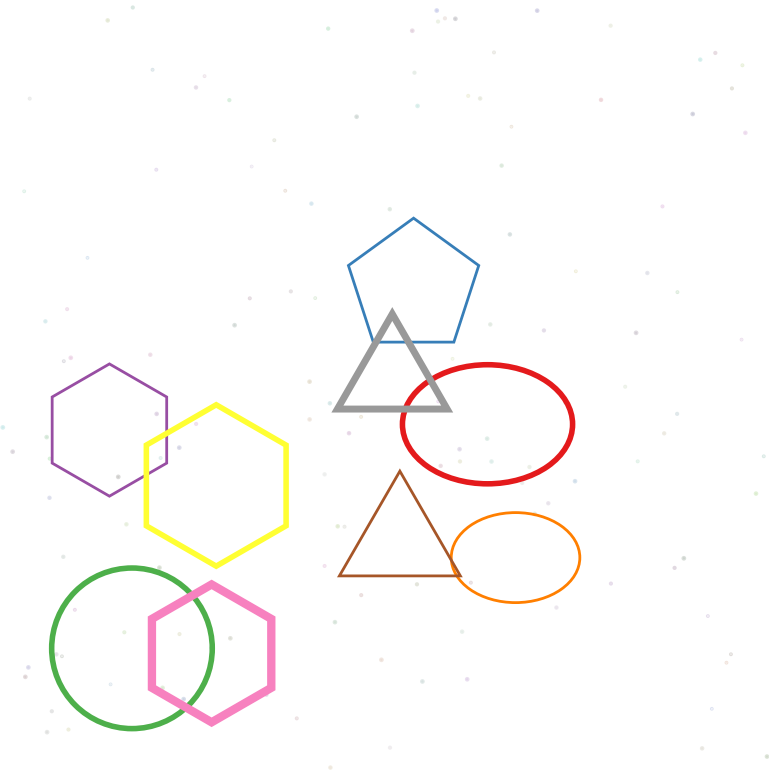[{"shape": "oval", "thickness": 2, "radius": 0.55, "center": [0.633, 0.449]}, {"shape": "pentagon", "thickness": 1, "radius": 0.44, "center": [0.537, 0.628]}, {"shape": "circle", "thickness": 2, "radius": 0.52, "center": [0.171, 0.158]}, {"shape": "hexagon", "thickness": 1, "radius": 0.43, "center": [0.142, 0.441]}, {"shape": "oval", "thickness": 1, "radius": 0.42, "center": [0.67, 0.276]}, {"shape": "hexagon", "thickness": 2, "radius": 0.52, "center": [0.281, 0.37]}, {"shape": "triangle", "thickness": 1, "radius": 0.45, "center": [0.519, 0.297]}, {"shape": "hexagon", "thickness": 3, "radius": 0.45, "center": [0.275, 0.151]}, {"shape": "triangle", "thickness": 2.5, "radius": 0.41, "center": [0.509, 0.51]}]